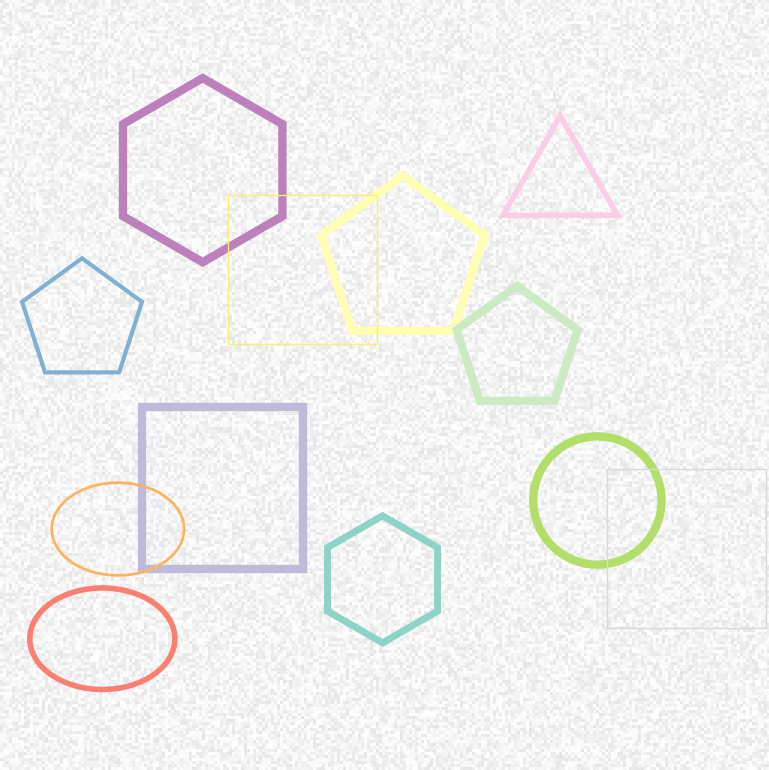[{"shape": "hexagon", "thickness": 2.5, "radius": 0.41, "center": [0.497, 0.248]}, {"shape": "pentagon", "thickness": 3, "radius": 0.56, "center": [0.523, 0.66]}, {"shape": "square", "thickness": 3, "radius": 0.52, "center": [0.289, 0.366]}, {"shape": "oval", "thickness": 2, "radius": 0.47, "center": [0.133, 0.17]}, {"shape": "pentagon", "thickness": 1.5, "radius": 0.41, "center": [0.107, 0.583]}, {"shape": "oval", "thickness": 1, "radius": 0.43, "center": [0.153, 0.313]}, {"shape": "circle", "thickness": 3, "radius": 0.42, "center": [0.776, 0.35]}, {"shape": "triangle", "thickness": 2, "radius": 0.43, "center": [0.728, 0.763]}, {"shape": "square", "thickness": 0.5, "radius": 0.52, "center": [0.891, 0.288]}, {"shape": "hexagon", "thickness": 3, "radius": 0.6, "center": [0.263, 0.779]}, {"shape": "pentagon", "thickness": 3, "radius": 0.41, "center": [0.672, 0.546]}, {"shape": "square", "thickness": 0.5, "radius": 0.48, "center": [0.393, 0.65]}]